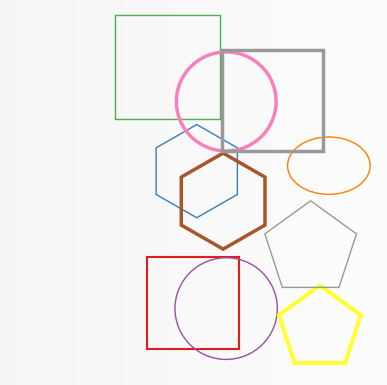[{"shape": "square", "thickness": 1.5, "radius": 0.6, "center": [0.498, 0.213]}, {"shape": "hexagon", "thickness": 1, "radius": 0.61, "center": [0.508, 0.555]}, {"shape": "square", "thickness": 1, "radius": 0.67, "center": [0.432, 0.825]}, {"shape": "circle", "thickness": 1, "radius": 0.66, "center": [0.584, 0.198]}, {"shape": "oval", "thickness": 1, "radius": 0.53, "center": [0.849, 0.57]}, {"shape": "pentagon", "thickness": 3, "radius": 0.56, "center": [0.825, 0.147]}, {"shape": "hexagon", "thickness": 2.5, "radius": 0.62, "center": [0.576, 0.478]}, {"shape": "circle", "thickness": 2.5, "radius": 0.64, "center": [0.584, 0.736]}, {"shape": "square", "thickness": 2.5, "radius": 0.66, "center": [0.703, 0.738]}, {"shape": "pentagon", "thickness": 1, "radius": 0.62, "center": [0.802, 0.354]}]